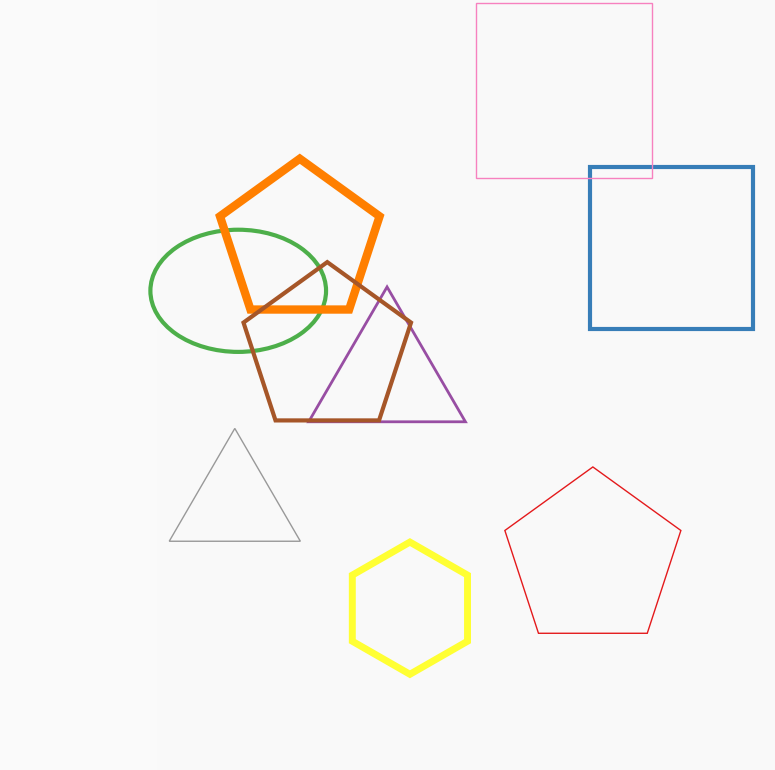[{"shape": "pentagon", "thickness": 0.5, "radius": 0.6, "center": [0.765, 0.274]}, {"shape": "square", "thickness": 1.5, "radius": 0.53, "center": [0.867, 0.678]}, {"shape": "oval", "thickness": 1.5, "radius": 0.57, "center": [0.307, 0.622]}, {"shape": "triangle", "thickness": 1, "radius": 0.58, "center": [0.499, 0.511]}, {"shape": "pentagon", "thickness": 3, "radius": 0.54, "center": [0.387, 0.686]}, {"shape": "hexagon", "thickness": 2.5, "radius": 0.43, "center": [0.529, 0.21]}, {"shape": "pentagon", "thickness": 1.5, "radius": 0.57, "center": [0.422, 0.546]}, {"shape": "square", "thickness": 0.5, "radius": 0.57, "center": [0.728, 0.883]}, {"shape": "triangle", "thickness": 0.5, "radius": 0.49, "center": [0.303, 0.346]}]